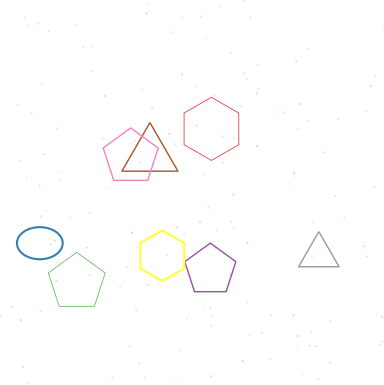[{"shape": "hexagon", "thickness": 0.5, "radius": 0.41, "center": [0.549, 0.665]}, {"shape": "oval", "thickness": 1.5, "radius": 0.3, "center": [0.103, 0.368]}, {"shape": "pentagon", "thickness": 0.5, "radius": 0.39, "center": [0.199, 0.267]}, {"shape": "pentagon", "thickness": 1, "radius": 0.35, "center": [0.546, 0.299]}, {"shape": "hexagon", "thickness": 1.5, "radius": 0.33, "center": [0.421, 0.336]}, {"shape": "triangle", "thickness": 1, "radius": 0.42, "center": [0.389, 0.597]}, {"shape": "pentagon", "thickness": 1, "radius": 0.38, "center": [0.34, 0.592]}, {"shape": "triangle", "thickness": 1, "radius": 0.3, "center": [0.828, 0.337]}]